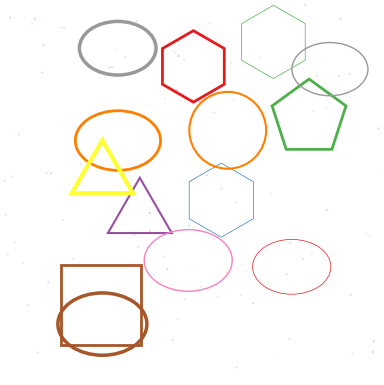[{"shape": "oval", "thickness": 0.5, "radius": 0.51, "center": [0.758, 0.307]}, {"shape": "hexagon", "thickness": 2, "radius": 0.46, "center": [0.502, 0.828]}, {"shape": "hexagon", "thickness": 0.5, "radius": 0.48, "center": [0.575, 0.48]}, {"shape": "pentagon", "thickness": 2, "radius": 0.5, "center": [0.803, 0.694]}, {"shape": "hexagon", "thickness": 0.5, "radius": 0.48, "center": [0.71, 0.891]}, {"shape": "triangle", "thickness": 1.5, "radius": 0.48, "center": [0.363, 0.443]}, {"shape": "oval", "thickness": 2, "radius": 0.55, "center": [0.306, 0.635]}, {"shape": "circle", "thickness": 1.5, "radius": 0.5, "center": [0.592, 0.662]}, {"shape": "triangle", "thickness": 3, "radius": 0.46, "center": [0.266, 0.544]}, {"shape": "square", "thickness": 2, "radius": 0.52, "center": [0.263, 0.207]}, {"shape": "oval", "thickness": 2.5, "radius": 0.58, "center": [0.266, 0.158]}, {"shape": "oval", "thickness": 1, "radius": 0.57, "center": [0.489, 0.323]}, {"shape": "oval", "thickness": 2.5, "radius": 0.5, "center": [0.306, 0.875]}, {"shape": "oval", "thickness": 1, "radius": 0.49, "center": [0.857, 0.82]}]